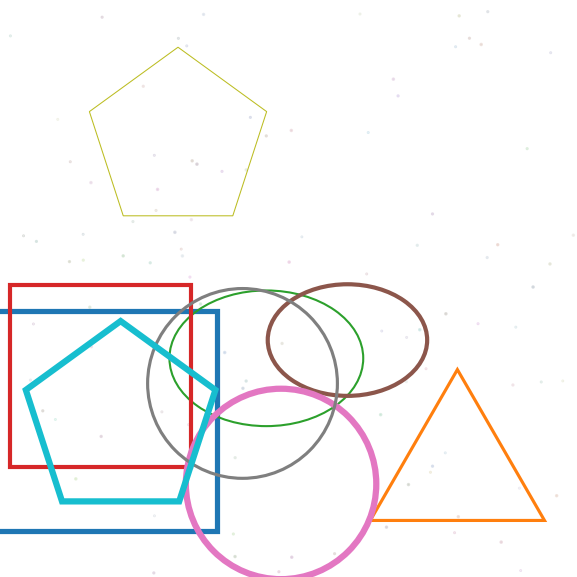[{"shape": "square", "thickness": 2.5, "radius": 0.95, "center": [0.185, 0.27]}, {"shape": "triangle", "thickness": 1.5, "radius": 0.87, "center": [0.792, 0.185]}, {"shape": "oval", "thickness": 1, "radius": 0.84, "center": [0.461, 0.379]}, {"shape": "square", "thickness": 2, "radius": 0.79, "center": [0.174, 0.348]}, {"shape": "oval", "thickness": 2, "radius": 0.69, "center": [0.602, 0.41]}, {"shape": "circle", "thickness": 3, "radius": 0.82, "center": [0.487, 0.161]}, {"shape": "circle", "thickness": 1.5, "radius": 0.82, "center": [0.42, 0.335]}, {"shape": "pentagon", "thickness": 0.5, "radius": 0.81, "center": [0.308, 0.756]}, {"shape": "pentagon", "thickness": 3, "radius": 0.86, "center": [0.209, 0.271]}]